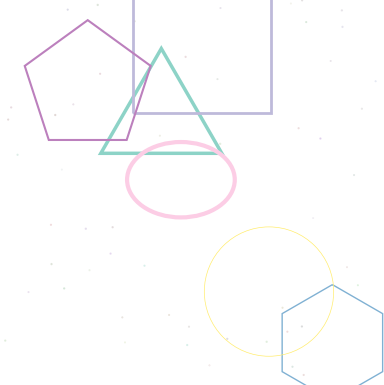[{"shape": "triangle", "thickness": 2.5, "radius": 0.91, "center": [0.419, 0.692]}, {"shape": "square", "thickness": 2, "radius": 0.9, "center": [0.524, 0.884]}, {"shape": "hexagon", "thickness": 1, "radius": 0.75, "center": [0.863, 0.11]}, {"shape": "oval", "thickness": 3, "radius": 0.7, "center": [0.47, 0.533]}, {"shape": "pentagon", "thickness": 1.5, "radius": 0.86, "center": [0.228, 0.776]}, {"shape": "circle", "thickness": 0.5, "radius": 0.84, "center": [0.699, 0.243]}]